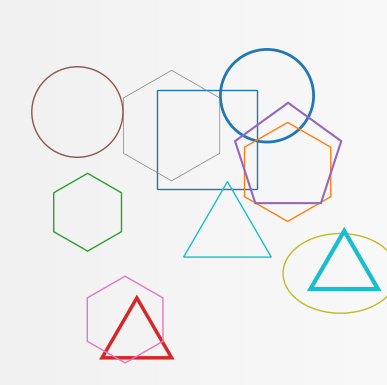[{"shape": "circle", "thickness": 2, "radius": 0.6, "center": [0.689, 0.751]}, {"shape": "square", "thickness": 1, "radius": 0.64, "center": [0.534, 0.638]}, {"shape": "hexagon", "thickness": 1, "radius": 0.64, "center": [0.742, 0.553]}, {"shape": "hexagon", "thickness": 1, "radius": 0.51, "center": [0.226, 0.449]}, {"shape": "triangle", "thickness": 2.5, "radius": 0.52, "center": [0.353, 0.122]}, {"shape": "pentagon", "thickness": 1.5, "radius": 0.72, "center": [0.744, 0.589]}, {"shape": "circle", "thickness": 1, "radius": 0.59, "center": [0.2, 0.709]}, {"shape": "hexagon", "thickness": 1, "radius": 0.56, "center": [0.323, 0.17]}, {"shape": "hexagon", "thickness": 0.5, "radius": 0.72, "center": [0.443, 0.674]}, {"shape": "oval", "thickness": 1, "radius": 0.74, "center": [0.878, 0.29]}, {"shape": "triangle", "thickness": 1, "radius": 0.65, "center": [0.587, 0.398]}, {"shape": "triangle", "thickness": 3, "radius": 0.5, "center": [0.888, 0.3]}]